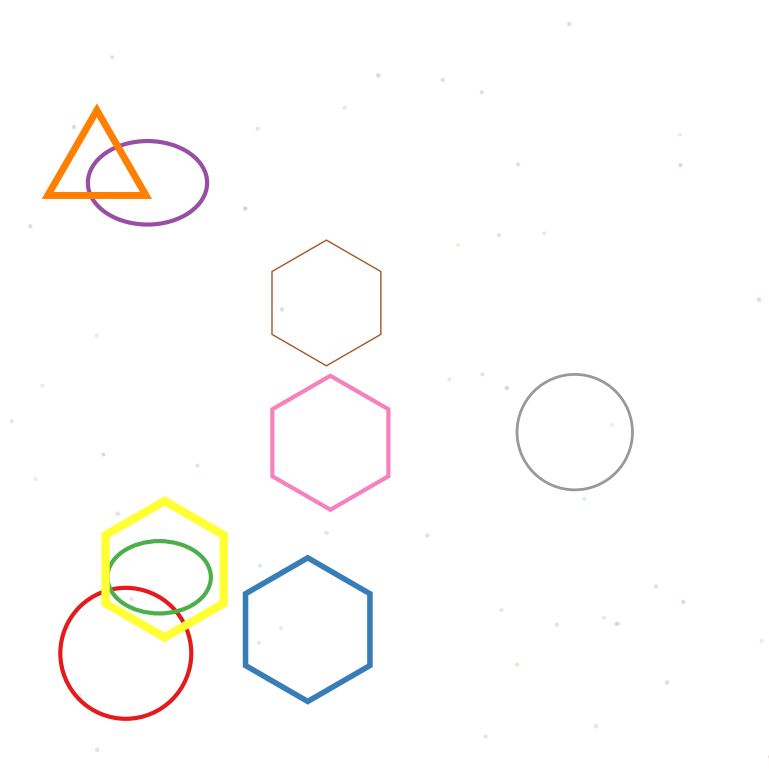[{"shape": "circle", "thickness": 1.5, "radius": 0.43, "center": [0.163, 0.152]}, {"shape": "hexagon", "thickness": 2, "radius": 0.47, "center": [0.4, 0.182]}, {"shape": "oval", "thickness": 1.5, "radius": 0.34, "center": [0.207, 0.25]}, {"shape": "oval", "thickness": 1.5, "radius": 0.39, "center": [0.192, 0.763]}, {"shape": "triangle", "thickness": 2.5, "radius": 0.37, "center": [0.126, 0.783]}, {"shape": "hexagon", "thickness": 3, "radius": 0.44, "center": [0.214, 0.261]}, {"shape": "hexagon", "thickness": 0.5, "radius": 0.41, "center": [0.424, 0.607]}, {"shape": "hexagon", "thickness": 1.5, "radius": 0.44, "center": [0.429, 0.425]}, {"shape": "circle", "thickness": 1, "radius": 0.37, "center": [0.746, 0.439]}]